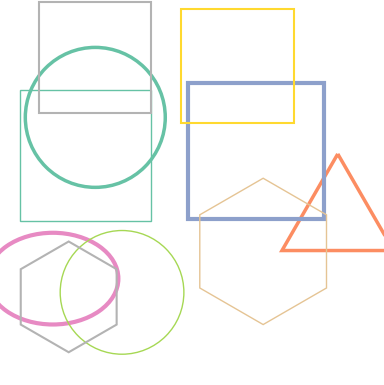[{"shape": "square", "thickness": 1, "radius": 0.85, "center": [0.222, 0.596]}, {"shape": "circle", "thickness": 2.5, "radius": 0.91, "center": [0.248, 0.695]}, {"shape": "triangle", "thickness": 2.5, "radius": 0.84, "center": [0.877, 0.433]}, {"shape": "square", "thickness": 3, "radius": 0.88, "center": [0.665, 0.608]}, {"shape": "oval", "thickness": 3, "radius": 0.85, "center": [0.137, 0.276]}, {"shape": "circle", "thickness": 1, "radius": 0.8, "center": [0.317, 0.241]}, {"shape": "square", "thickness": 1.5, "radius": 0.74, "center": [0.617, 0.829]}, {"shape": "hexagon", "thickness": 1, "radius": 0.95, "center": [0.683, 0.347]}, {"shape": "hexagon", "thickness": 1.5, "radius": 0.72, "center": [0.178, 0.229]}, {"shape": "square", "thickness": 1.5, "radius": 0.72, "center": [0.247, 0.851]}]